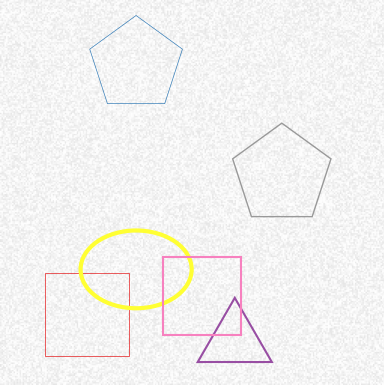[{"shape": "square", "thickness": 0.5, "radius": 0.54, "center": [0.226, 0.183]}, {"shape": "pentagon", "thickness": 0.5, "radius": 0.63, "center": [0.353, 0.833]}, {"shape": "triangle", "thickness": 1.5, "radius": 0.56, "center": [0.61, 0.115]}, {"shape": "oval", "thickness": 3, "radius": 0.72, "center": [0.354, 0.3]}, {"shape": "square", "thickness": 1.5, "radius": 0.51, "center": [0.524, 0.231]}, {"shape": "pentagon", "thickness": 1, "radius": 0.67, "center": [0.732, 0.546]}]